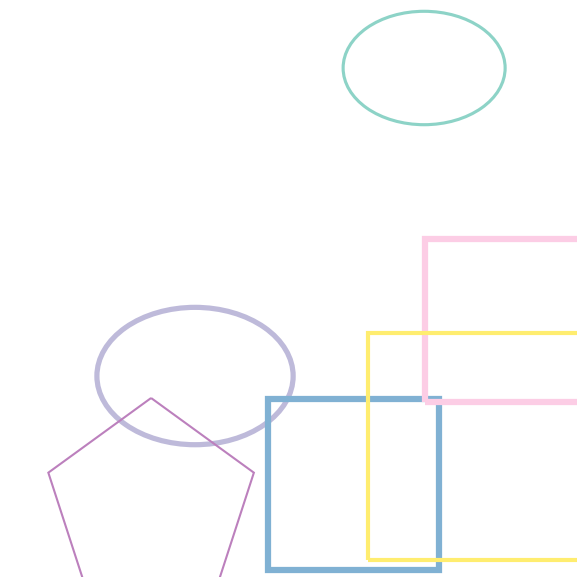[{"shape": "oval", "thickness": 1.5, "radius": 0.7, "center": [0.734, 0.881]}, {"shape": "oval", "thickness": 2.5, "radius": 0.85, "center": [0.338, 0.348]}, {"shape": "square", "thickness": 3, "radius": 0.74, "center": [0.612, 0.161]}, {"shape": "square", "thickness": 3, "radius": 0.71, "center": [0.877, 0.444]}, {"shape": "pentagon", "thickness": 1, "radius": 0.94, "center": [0.262, 0.123]}, {"shape": "square", "thickness": 2, "radius": 0.98, "center": [0.832, 0.226]}]